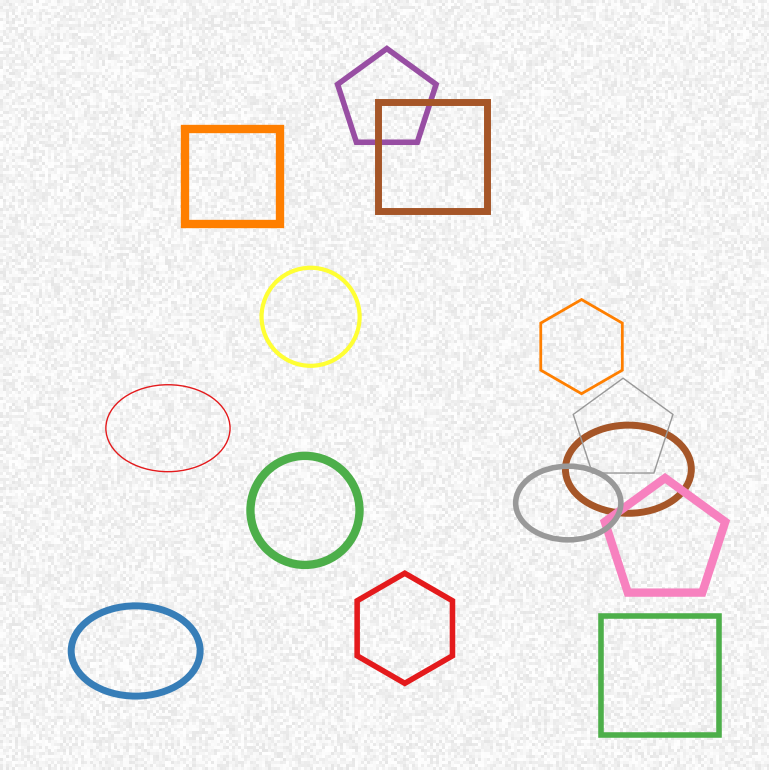[{"shape": "hexagon", "thickness": 2, "radius": 0.36, "center": [0.526, 0.184]}, {"shape": "oval", "thickness": 0.5, "radius": 0.4, "center": [0.218, 0.444]}, {"shape": "oval", "thickness": 2.5, "radius": 0.42, "center": [0.176, 0.155]}, {"shape": "square", "thickness": 2, "radius": 0.38, "center": [0.857, 0.123]}, {"shape": "circle", "thickness": 3, "radius": 0.35, "center": [0.396, 0.337]}, {"shape": "pentagon", "thickness": 2, "radius": 0.34, "center": [0.502, 0.87]}, {"shape": "hexagon", "thickness": 1, "radius": 0.31, "center": [0.755, 0.55]}, {"shape": "square", "thickness": 3, "radius": 0.31, "center": [0.302, 0.771]}, {"shape": "circle", "thickness": 1.5, "radius": 0.32, "center": [0.403, 0.589]}, {"shape": "square", "thickness": 2.5, "radius": 0.35, "center": [0.562, 0.797]}, {"shape": "oval", "thickness": 2.5, "radius": 0.41, "center": [0.816, 0.391]}, {"shape": "pentagon", "thickness": 3, "radius": 0.41, "center": [0.864, 0.297]}, {"shape": "oval", "thickness": 2, "radius": 0.34, "center": [0.738, 0.347]}, {"shape": "pentagon", "thickness": 0.5, "radius": 0.34, "center": [0.809, 0.441]}]